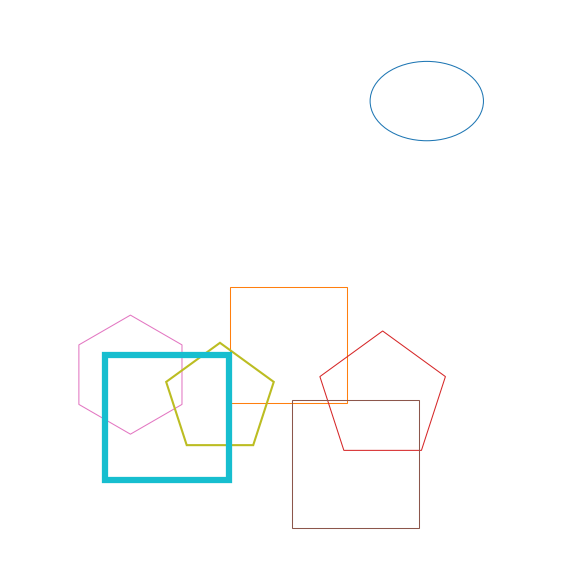[{"shape": "oval", "thickness": 0.5, "radius": 0.49, "center": [0.739, 0.824]}, {"shape": "square", "thickness": 0.5, "radius": 0.5, "center": [0.5, 0.401]}, {"shape": "pentagon", "thickness": 0.5, "radius": 0.57, "center": [0.663, 0.312]}, {"shape": "square", "thickness": 0.5, "radius": 0.55, "center": [0.615, 0.196]}, {"shape": "hexagon", "thickness": 0.5, "radius": 0.52, "center": [0.226, 0.35]}, {"shape": "pentagon", "thickness": 1, "radius": 0.49, "center": [0.381, 0.308]}, {"shape": "square", "thickness": 3, "radius": 0.54, "center": [0.29, 0.276]}]